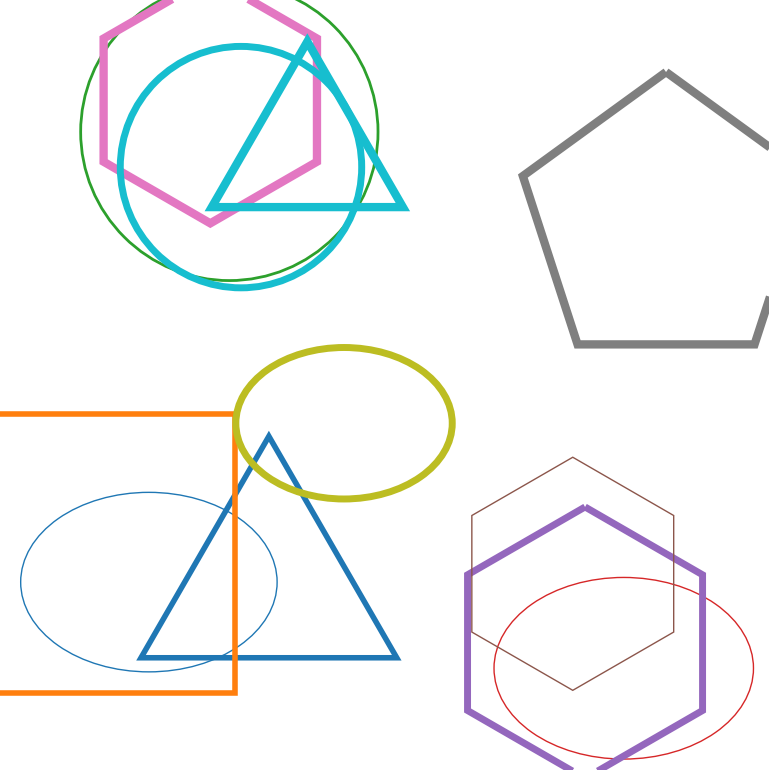[{"shape": "oval", "thickness": 0.5, "radius": 0.83, "center": [0.193, 0.244]}, {"shape": "triangle", "thickness": 2, "radius": 0.96, "center": [0.349, 0.242]}, {"shape": "square", "thickness": 2, "radius": 0.91, "center": [0.124, 0.281]}, {"shape": "circle", "thickness": 1, "radius": 0.97, "center": [0.298, 0.829]}, {"shape": "oval", "thickness": 0.5, "radius": 0.84, "center": [0.81, 0.132]}, {"shape": "hexagon", "thickness": 2.5, "radius": 0.88, "center": [0.76, 0.165]}, {"shape": "hexagon", "thickness": 0.5, "radius": 0.76, "center": [0.744, 0.255]}, {"shape": "hexagon", "thickness": 3, "radius": 0.8, "center": [0.273, 0.87]}, {"shape": "pentagon", "thickness": 3, "radius": 0.98, "center": [0.865, 0.711]}, {"shape": "oval", "thickness": 2.5, "radius": 0.7, "center": [0.447, 0.45]}, {"shape": "triangle", "thickness": 3, "radius": 0.72, "center": [0.399, 0.803]}, {"shape": "circle", "thickness": 2.5, "radius": 0.78, "center": [0.313, 0.783]}]